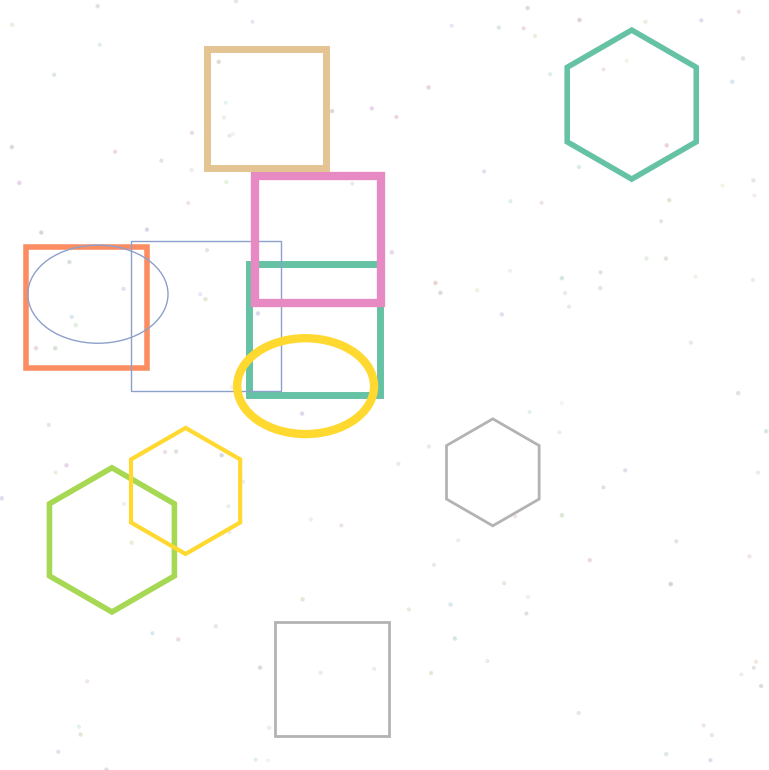[{"shape": "hexagon", "thickness": 2, "radius": 0.48, "center": [0.82, 0.864]}, {"shape": "square", "thickness": 2.5, "radius": 0.43, "center": [0.408, 0.572]}, {"shape": "square", "thickness": 2, "radius": 0.39, "center": [0.112, 0.601]}, {"shape": "oval", "thickness": 0.5, "radius": 0.46, "center": [0.127, 0.618]}, {"shape": "square", "thickness": 0.5, "radius": 0.49, "center": [0.268, 0.589]}, {"shape": "square", "thickness": 3, "radius": 0.41, "center": [0.413, 0.689]}, {"shape": "hexagon", "thickness": 2, "radius": 0.47, "center": [0.145, 0.299]}, {"shape": "oval", "thickness": 3, "radius": 0.44, "center": [0.397, 0.499]}, {"shape": "hexagon", "thickness": 1.5, "radius": 0.41, "center": [0.241, 0.362]}, {"shape": "square", "thickness": 2.5, "radius": 0.39, "center": [0.346, 0.859]}, {"shape": "square", "thickness": 1, "radius": 0.37, "center": [0.431, 0.118]}, {"shape": "hexagon", "thickness": 1, "radius": 0.35, "center": [0.64, 0.387]}]